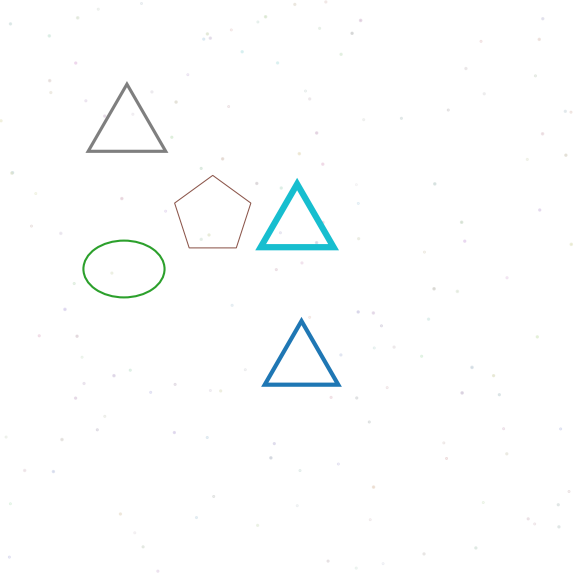[{"shape": "triangle", "thickness": 2, "radius": 0.37, "center": [0.522, 0.37]}, {"shape": "oval", "thickness": 1, "radius": 0.35, "center": [0.215, 0.533]}, {"shape": "pentagon", "thickness": 0.5, "radius": 0.35, "center": [0.368, 0.626]}, {"shape": "triangle", "thickness": 1.5, "radius": 0.39, "center": [0.22, 0.776]}, {"shape": "triangle", "thickness": 3, "radius": 0.36, "center": [0.515, 0.608]}]